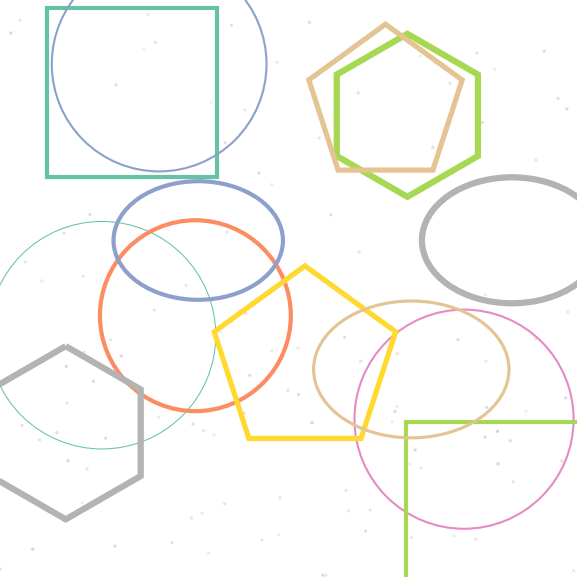[{"shape": "circle", "thickness": 0.5, "radius": 0.98, "center": [0.177, 0.419]}, {"shape": "square", "thickness": 2, "radius": 0.74, "center": [0.228, 0.839]}, {"shape": "circle", "thickness": 2, "radius": 0.83, "center": [0.338, 0.452]}, {"shape": "oval", "thickness": 2, "radius": 0.73, "center": [0.343, 0.583]}, {"shape": "circle", "thickness": 1, "radius": 0.93, "center": [0.276, 0.888]}, {"shape": "circle", "thickness": 1, "radius": 0.95, "center": [0.804, 0.273]}, {"shape": "square", "thickness": 2, "radius": 0.82, "center": [0.867, 0.104]}, {"shape": "hexagon", "thickness": 3, "radius": 0.71, "center": [0.705, 0.799]}, {"shape": "pentagon", "thickness": 2.5, "radius": 0.83, "center": [0.528, 0.374]}, {"shape": "oval", "thickness": 1.5, "radius": 0.85, "center": [0.712, 0.359]}, {"shape": "pentagon", "thickness": 2.5, "radius": 0.7, "center": [0.668, 0.818]}, {"shape": "oval", "thickness": 3, "radius": 0.78, "center": [0.886, 0.583]}, {"shape": "hexagon", "thickness": 3, "radius": 0.75, "center": [0.114, 0.25]}]